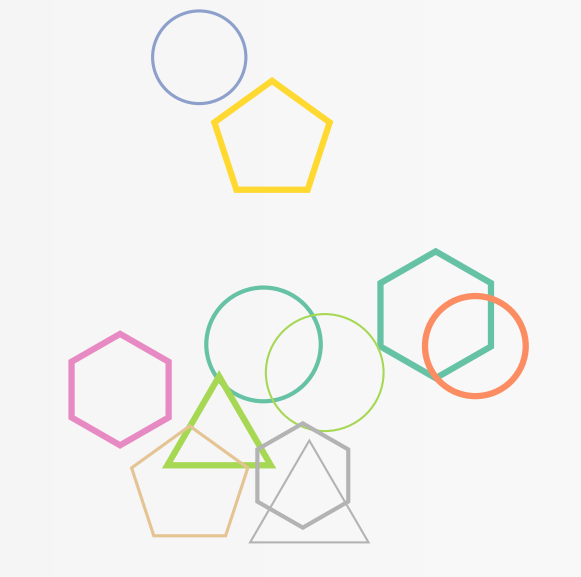[{"shape": "hexagon", "thickness": 3, "radius": 0.55, "center": [0.75, 0.454]}, {"shape": "circle", "thickness": 2, "radius": 0.49, "center": [0.453, 0.403]}, {"shape": "circle", "thickness": 3, "radius": 0.43, "center": [0.818, 0.4]}, {"shape": "circle", "thickness": 1.5, "radius": 0.4, "center": [0.343, 0.9]}, {"shape": "hexagon", "thickness": 3, "radius": 0.48, "center": [0.207, 0.325]}, {"shape": "circle", "thickness": 1, "radius": 0.51, "center": [0.559, 0.354]}, {"shape": "triangle", "thickness": 3, "radius": 0.51, "center": [0.377, 0.245]}, {"shape": "pentagon", "thickness": 3, "radius": 0.52, "center": [0.468, 0.755]}, {"shape": "pentagon", "thickness": 1.5, "radius": 0.53, "center": [0.326, 0.156]}, {"shape": "hexagon", "thickness": 2, "radius": 0.45, "center": [0.521, 0.176]}, {"shape": "triangle", "thickness": 1, "radius": 0.59, "center": [0.532, 0.119]}]